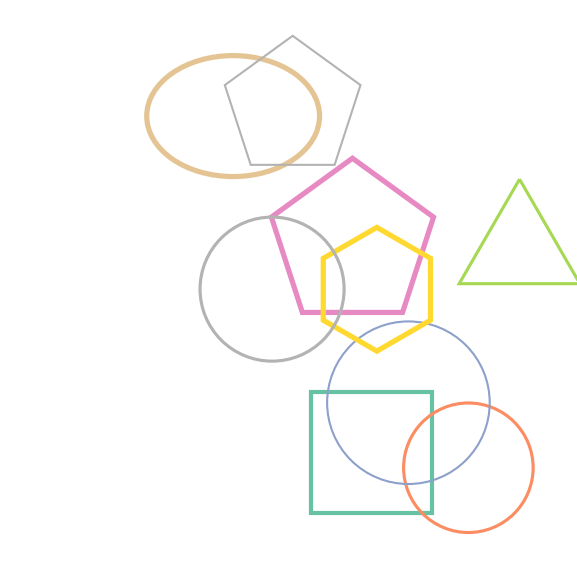[{"shape": "square", "thickness": 2, "radius": 0.52, "center": [0.644, 0.215]}, {"shape": "circle", "thickness": 1.5, "radius": 0.56, "center": [0.811, 0.189]}, {"shape": "circle", "thickness": 1, "radius": 0.7, "center": [0.707, 0.302]}, {"shape": "pentagon", "thickness": 2.5, "radius": 0.74, "center": [0.61, 0.578]}, {"shape": "triangle", "thickness": 1.5, "radius": 0.6, "center": [0.9, 0.568]}, {"shape": "hexagon", "thickness": 2.5, "radius": 0.54, "center": [0.653, 0.498]}, {"shape": "oval", "thickness": 2.5, "radius": 0.75, "center": [0.404, 0.798]}, {"shape": "pentagon", "thickness": 1, "radius": 0.62, "center": [0.507, 0.814]}, {"shape": "circle", "thickness": 1.5, "radius": 0.62, "center": [0.471, 0.498]}]